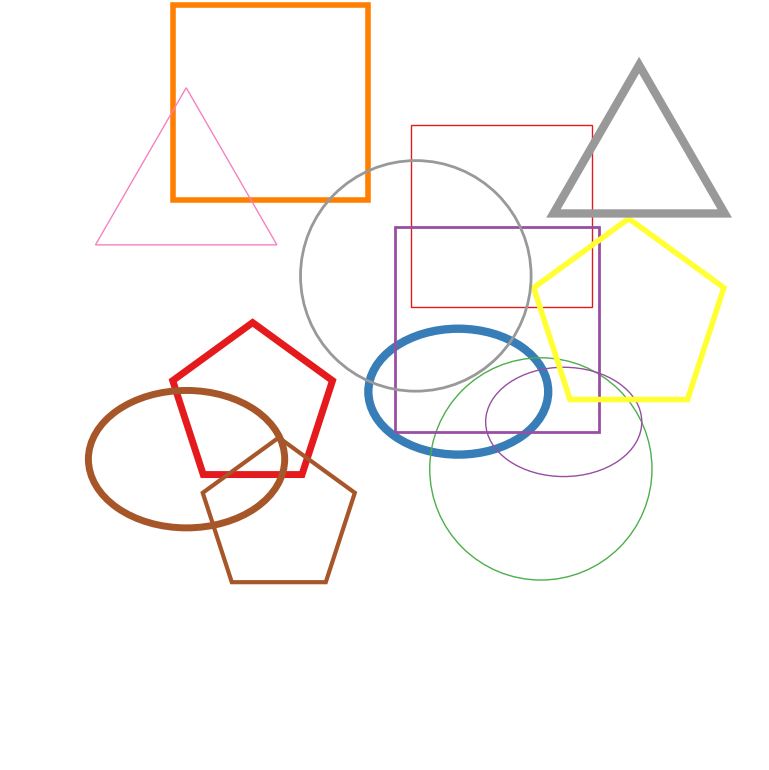[{"shape": "square", "thickness": 0.5, "radius": 0.59, "center": [0.651, 0.719]}, {"shape": "pentagon", "thickness": 2.5, "radius": 0.55, "center": [0.328, 0.472]}, {"shape": "oval", "thickness": 3, "radius": 0.58, "center": [0.595, 0.491]}, {"shape": "circle", "thickness": 0.5, "radius": 0.72, "center": [0.702, 0.391]}, {"shape": "square", "thickness": 1, "radius": 0.67, "center": [0.645, 0.573]}, {"shape": "oval", "thickness": 0.5, "radius": 0.51, "center": [0.732, 0.452]}, {"shape": "square", "thickness": 2, "radius": 0.63, "center": [0.351, 0.867]}, {"shape": "pentagon", "thickness": 2, "radius": 0.65, "center": [0.817, 0.586]}, {"shape": "oval", "thickness": 2.5, "radius": 0.64, "center": [0.242, 0.404]}, {"shape": "pentagon", "thickness": 1.5, "radius": 0.52, "center": [0.362, 0.328]}, {"shape": "triangle", "thickness": 0.5, "radius": 0.68, "center": [0.242, 0.75]}, {"shape": "circle", "thickness": 1, "radius": 0.75, "center": [0.54, 0.642]}, {"shape": "triangle", "thickness": 3, "radius": 0.64, "center": [0.83, 0.787]}]